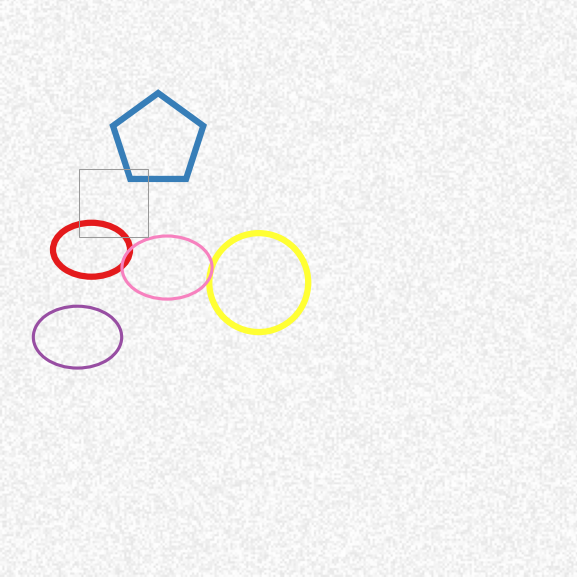[{"shape": "oval", "thickness": 3, "radius": 0.33, "center": [0.158, 0.567]}, {"shape": "pentagon", "thickness": 3, "radius": 0.41, "center": [0.274, 0.756]}, {"shape": "oval", "thickness": 1.5, "radius": 0.38, "center": [0.134, 0.415]}, {"shape": "circle", "thickness": 3, "radius": 0.43, "center": [0.448, 0.51]}, {"shape": "oval", "thickness": 1.5, "radius": 0.39, "center": [0.289, 0.536]}, {"shape": "square", "thickness": 0.5, "radius": 0.3, "center": [0.197, 0.648]}]